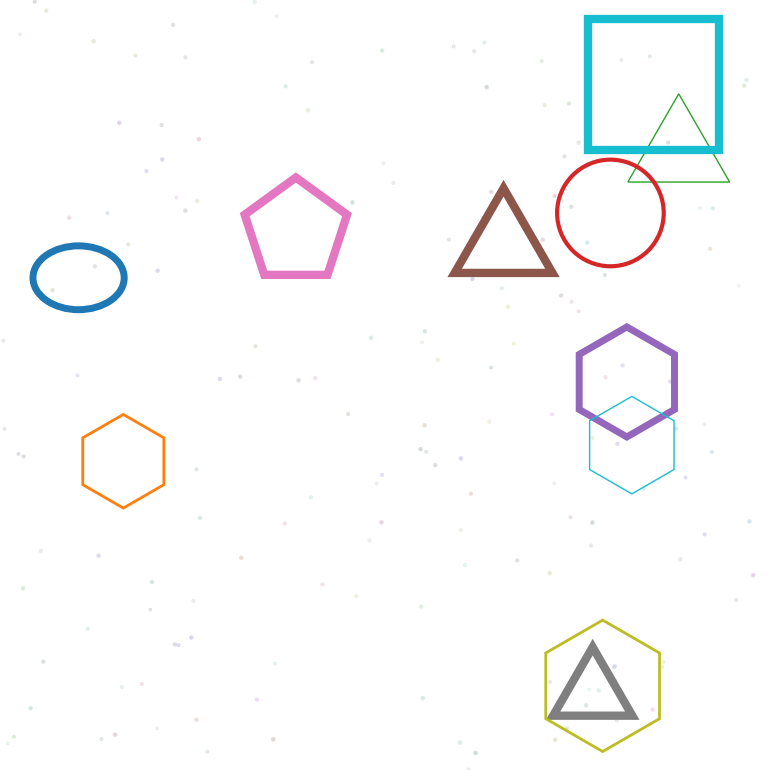[{"shape": "oval", "thickness": 2.5, "radius": 0.3, "center": [0.102, 0.639]}, {"shape": "hexagon", "thickness": 1, "radius": 0.3, "center": [0.16, 0.401]}, {"shape": "triangle", "thickness": 0.5, "radius": 0.38, "center": [0.881, 0.802]}, {"shape": "circle", "thickness": 1.5, "radius": 0.35, "center": [0.793, 0.723]}, {"shape": "hexagon", "thickness": 2.5, "radius": 0.36, "center": [0.814, 0.504]}, {"shape": "triangle", "thickness": 3, "radius": 0.37, "center": [0.654, 0.682]}, {"shape": "pentagon", "thickness": 3, "radius": 0.35, "center": [0.384, 0.7]}, {"shape": "triangle", "thickness": 3, "radius": 0.3, "center": [0.77, 0.1]}, {"shape": "hexagon", "thickness": 1, "radius": 0.43, "center": [0.783, 0.109]}, {"shape": "hexagon", "thickness": 0.5, "radius": 0.32, "center": [0.821, 0.422]}, {"shape": "square", "thickness": 3, "radius": 0.43, "center": [0.849, 0.89]}]